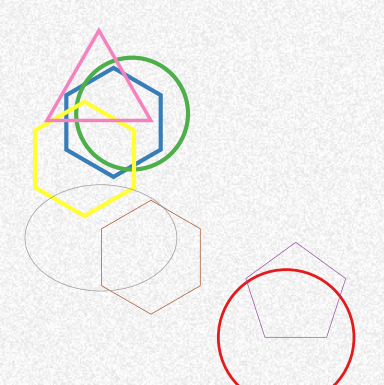[{"shape": "circle", "thickness": 2, "radius": 0.88, "center": [0.743, 0.123]}, {"shape": "hexagon", "thickness": 3, "radius": 0.71, "center": [0.295, 0.682]}, {"shape": "circle", "thickness": 3, "radius": 0.73, "center": [0.343, 0.705]}, {"shape": "pentagon", "thickness": 0.5, "radius": 0.68, "center": [0.768, 0.234]}, {"shape": "hexagon", "thickness": 3, "radius": 0.74, "center": [0.22, 0.587]}, {"shape": "hexagon", "thickness": 0.5, "radius": 0.74, "center": [0.392, 0.332]}, {"shape": "triangle", "thickness": 2.5, "radius": 0.78, "center": [0.257, 0.765]}, {"shape": "oval", "thickness": 0.5, "radius": 0.99, "center": [0.262, 0.382]}]